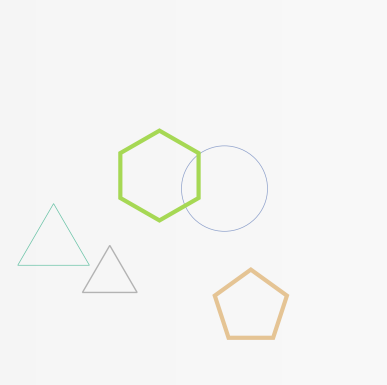[{"shape": "triangle", "thickness": 0.5, "radius": 0.53, "center": [0.138, 0.364]}, {"shape": "circle", "thickness": 0.5, "radius": 0.56, "center": [0.579, 0.51]}, {"shape": "hexagon", "thickness": 3, "radius": 0.58, "center": [0.412, 0.544]}, {"shape": "pentagon", "thickness": 3, "radius": 0.49, "center": [0.647, 0.202]}, {"shape": "triangle", "thickness": 1, "radius": 0.41, "center": [0.283, 0.281]}]